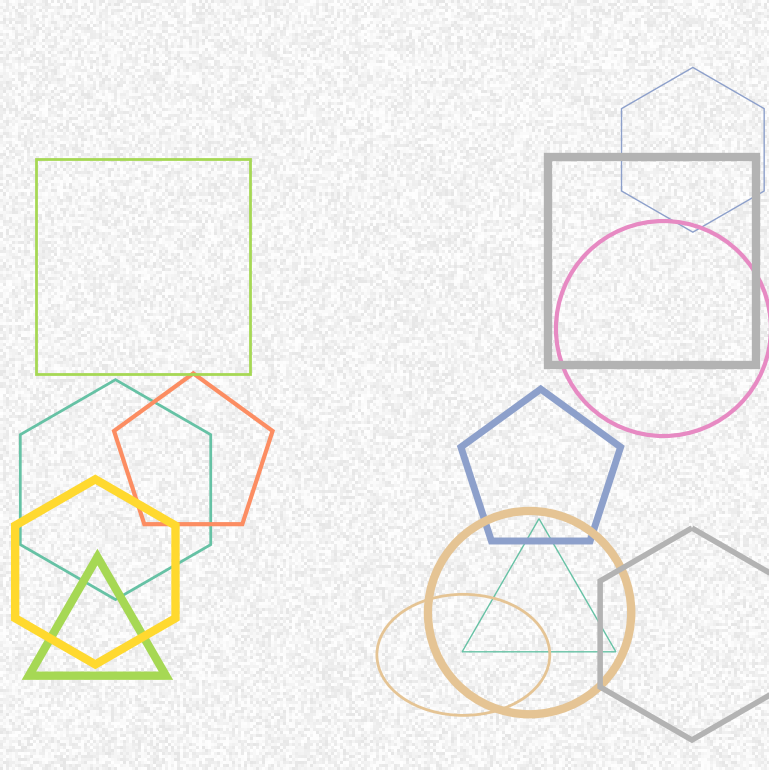[{"shape": "hexagon", "thickness": 1, "radius": 0.71, "center": [0.15, 0.364]}, {"shape": "triangle", "thickness": 0.5, "radius": 0.58, "center": [0.7, 0.211]}, {"shape": "pentagon", "thickness": 1.5, "radius": 0.54, "center": [0.251, 0.407]}, {"shape": "pentagon", "thickness": 2.5, "radius": 0.55, "center": [0.702, 0.386]}, {"shape": "hexagon", "thickness": 0.5, "radius": 0.53, "center": [0.9, 0.805]}, {"shape": "circle", "thickness": 1.5, "radius": 0.7, "center": [0.862, 0.573]}, {"shape": "triangle", "thickness": 3, "radius": 0.51, "center": [0.127, 0.174]}, {"shape": "square", "thickness": 1, "radius": 0.69, "center": [0.186, 0.654]}, {"shape": "hexagon", "thickness": 3, "radius": 0.6, "center": [0.124, 0.257]}, {"shape": "oval", "thickness": 1, "radius": 0.56, "center": [0.602, 0.15]}, {"shape": "circle", "thickness": 3, "radius": 0.66, "center": [0.688, 0.204]}, {"shape": "square", "thickness": 3, "radius": 0.67, "center": [0.846, 0.661]}, {"shape": "hexagon", "thickness": 2, "radius": 0.69, "center": [0.899, 0.177]}]